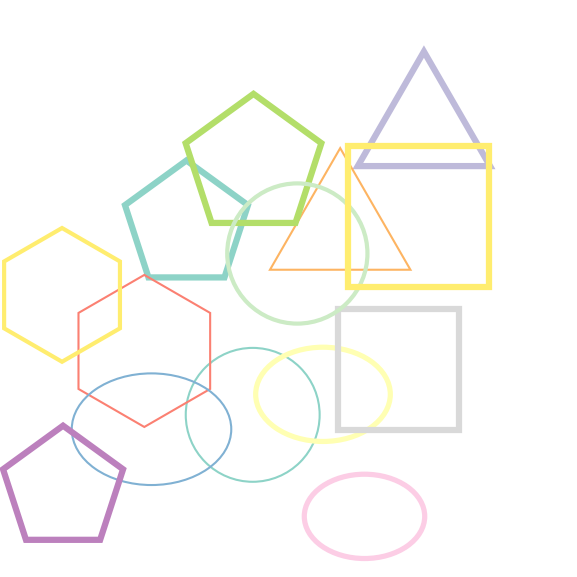[{"shape": "pentagon", "thickness": 3, "radius": 0.56, "center": [0.323, 0.609]}, {"shape": "circle", "thickness": 1, "radius": 0.58, "center": [0.438, 0.281]}, {"shape": "oval", "thickness": 2.5, "radius": 0.58, "center": [0.559, 0.316]}, {"shape": "triangle", "thickness": 3, "radius": 0.66, "center": [0.734, 0.778]}, {"shape": "hexagon", "thickness": 1, "radius": 0.66, "center": [0.25, 0.391]}, {"shape": "oval", "thickness": 1, "radius": 0.69, "center": [0.262, 0.256]}, {"shape": "triangle", "thickness": 1, "radius": 0.7, "center": [0.589, 0.602]}, {"shape": "pentagon", "thickness": 3, "radius": 0.62, "center": [0.439, 0.713]}, {"shape": "oval", "thickness": 2.5, "radius": 0.52, "center": [0.631, 0.105]}, {"shape": "square", "thickness": 3, "radius": 0.52, "center": [0.691, 0.359]}, {"shape": "pentagon", "thickness": 3, "radius": 0.55, "center": [0.109, 0.153]}, {"shape": "circle", "thickness": 2, "radius": 0.61, "center": [0.515, 0.56]}, {"shape": "hexagon", "thickness": 2, "radius": 0.58, "center": [0.107, 0.489]}, {"shape": "square", "thickness": 3, "radius": 0.61, "center": [0.724, 0.624]}]